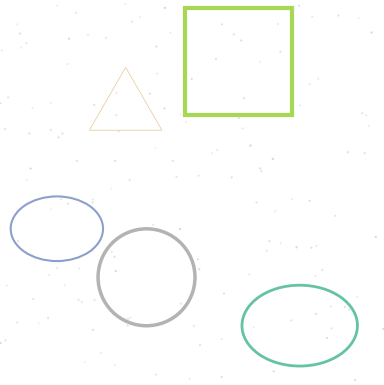[{"shape": "oval", "thickness": 2, "radius": 0.75, "center": [0.778, 0.154]}, {"shape": "oval", "thickness": 1.5, "radius": 0.6, "center": [0.148, 0.406]}, {"shape": "square", "thickness": 3, "radius": 0.69, "center": [0.619, 0.841]}, {"shape": "triangle", "thickness": 0.5, "radius": 0.54, "center": [0.326, 0.716]}, {"shape": "circle", "thickness": 2.5, "radius": 0.63, "center": [0.381, 0.28]}]